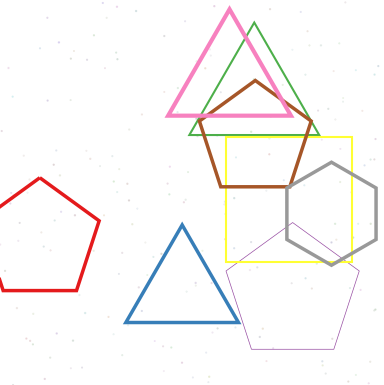[{"shape": "pentagon", "thickness": 2.5, "radius": 0.81, "center": [0.103, 0.376]}, {"shape": "triangle", "thickness": 2.5, "radius": 0.84, "center": [0.473, 0.247]}, {"shape": "triangle", "thickness": 1.5, "radius": 0.97, "center": [0.66, 0.747]}, {"shape": "pentagon", "thickness": 0.5, "radius": 0.91, "center": [0.76, 0.24]}, {"shape": "square", "thickness": 1.5, "radius": 0.82, "center": [0.751, 0.481]}, {"shape": "pentagon", "thickness": 2.5, "radius": 0.76, "center": [0.663, 0.638]}, {"shape": "triangle", "thickness": 3, "radius": 0.92, "center": [0.596, 0.792]}, {"shape": "hexagon", "thickness": 2.5, "radius": 0.67, "center": [0.861, 0.445]}]